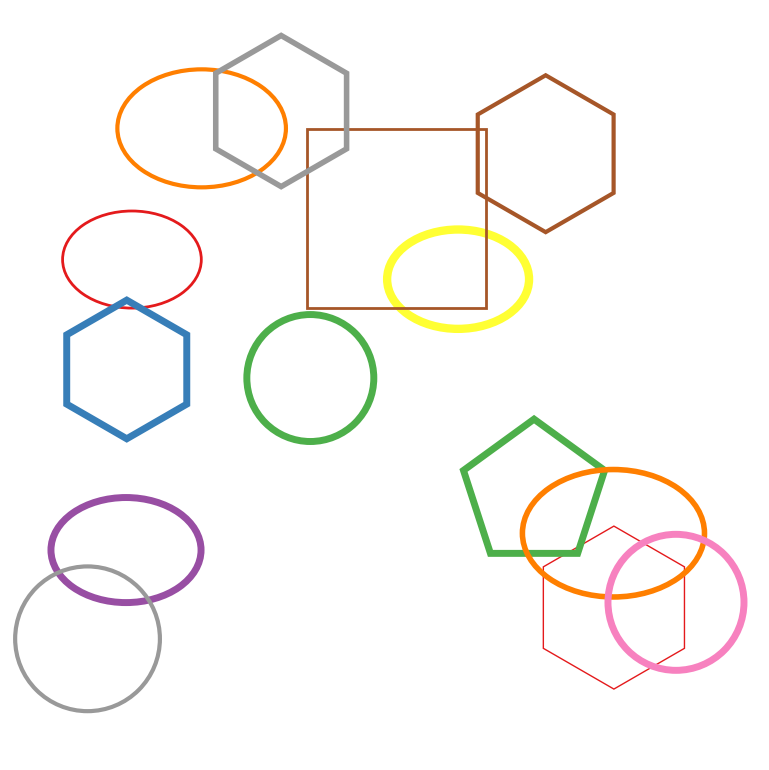[{"shape": "oval", "thickness": 1, "radius": 0.45, "center": [0.171, 0.663]}, {"shape": "hexagon", "thickness": 0.5, "radius": 0.53, "center": [0.797, 0.211]}, {"shape": "hexagon", "thickness": 2.5, "radius": 0.45, "center": [0.165, 0.52]}, {"shape": "pentagon", "thickness": 2.5, "radius": 0.48, "center": [0.694, 0.359]}, {"shape": "circle", "thickness": 2.5, "radius": 0.41, "center": [0.403, 0.509]}, {"shape": "oval", "thickness": 2.5, "radius": 0.49, "center": [0.164, 0.286]}, {"shape": "oval", "thickness": 2, "radius": 0.59, "center": [0.797, 0.307]}, {"shape": "oval", "thickness": 1.5, "radius": 0.55, "center": [0.262, 0.833]}, {"shape": "oval", "thickness": 3, "radius": 0.46, "center": [0.595, 0.637]}, {"shape": "hexagon", "thickness": 1.5, "radius": 0.51, "center": [0.709, 0.8]}, {"shape": "square", "thickness": 1, "radius": 0.58, "center": [0.515, 0.716]}, {"shape": "circle", "thickness": 2.5, "radius": 0.44, "center": [0.878, 0.218]}, {"shape": "circle", "thickness": 1.5, "radius": 0.47, "center": [0.114, 0.17]}, {"shape": "hexagon", "thickness": 2, "radius": 0.49, "center": [0.365, 0.856]}]